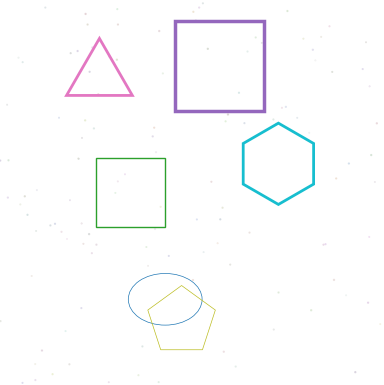[{"shape": "oval", "thickness": 0.5, "radius": 0.48, "center": [0.429, 0.223]}, {"shape": "square", "thickness": 1, "radius": 0.45, "center": [0.339, 0.5]}, {"shape": "square", "thickness": 2.5, "radius": 0.58, "center": [0.571, 0.829]}, {"shape": "triangle", "thickness": 2, "radius": 0.49, "center": [0.258, 0.801]}, {"shape": "pentagon", "thickness": 0.5, "radius": 0.46, "center": [0.472, 0.166]}, {"shape": "hexagon", "thickness": 2, "radius": 0.53, "center": [0.723, 0.575]}]